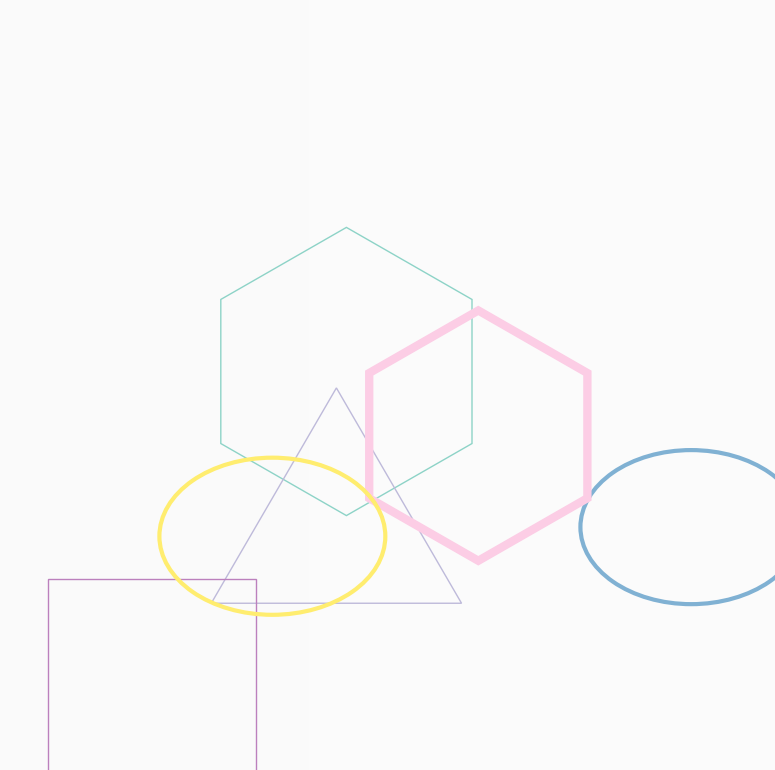[{"shape": "hexagon", "thickness": 0.5, "radius": 0.94, "center": [0.447, 0.518]}, {"shape": "triangle", "thickness": 0.5, "radius": 0.93, "center": [0.434, 0.31]}, {"shape": "oval", "thickness": 1.5, "radius": 0.71, "center": [0.892, 0.315]}, {"shape": "hexagon", "thickness": 3, "radius": 0.81, "center": [0.617, 0.434]}, {"shape": "square", "thickness": 0.5, "radius": 0.67, "center": [0.196, 0.113]}, {"shape": "oval", "thickness": 1.5, "radius": 0.73, "center": [0.351, 0.304]}]